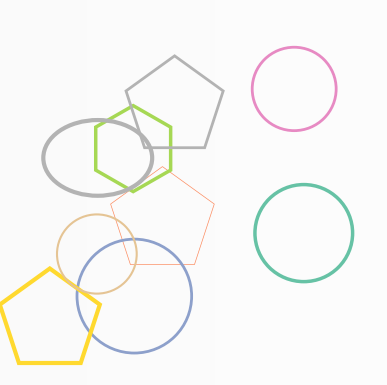[{"shape": "circle", "thickness": 2.5, "radius": 0.63, "center": [0.784, 0.395]}, {"shape": "pentagon", "thickness": 0.5, "radius": 0.7, "center": [0.419, 0.427]}, {"shape": "circle", "thickness": 2, "radius": 0.74, "center": [0.347, 0.231]}, {"shape": "circle", "thickness": 2, "radius": 0.54, "center": [0.759, 0.769]}, {"shape": "hexagon", "thickness": 2.5, "radius": 0.56, "center": [0.344, 0.614]}, {"shape": "pentagon", "thickness": 3, "radius": 0.68, "center": [0.129, 0.167]}, {"shape": "circle", "thickness": 1.5, "radius": 0.51, "center": [0.25, 0.34]}, {"shape": "oval", "thickness": 3, "radius": 0.7, "center": [0.252, 0.59]}, {"shape": "pentagon", "thickness": 2, "radius": 0.66, "center": [0.451, 0.723]}]